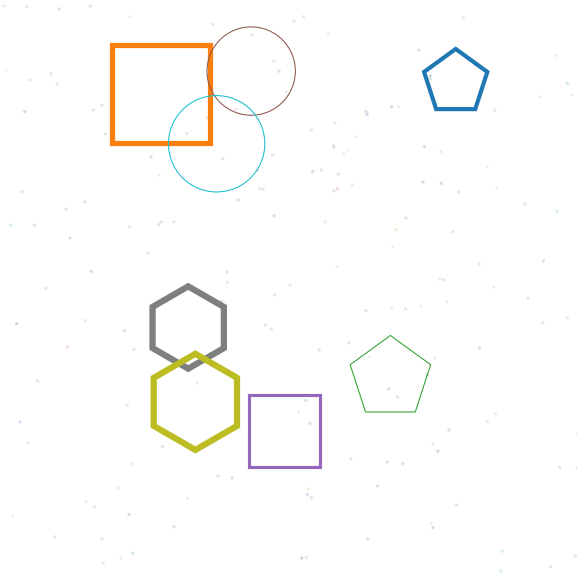[{"shape": "pentagon", "thickness": 2, "radius": 0.29, "center": [0.789, 0.857]}, {"shape": "square", "thickness": 2.5, "radius": 0.42, "center": [0.278, 0.836]}, {"shape": "pentagon", "thickness": 0.5, "radius": 0.37, "center": [0.676, 0.345]}, {"shape": "square", "thickness": 1.5, "radius": 0.31, "center": [0.493, 0.253]}, {"shape": "circle", "thickness": 0.5, "radius": 0.38, "center": [0.435, 0.876]}, {"shape": "hexagon", "thickness": 3, "radius": 0.36, "center": [0.326, 0.432]}, {"shape": "hexagon", "thickness": 3, "radius": 0.42, "center": [0.338, 0.303]}, {"shape": "circle", "thickness": 0.5, "radius": 0.42, "center": [0.375, 0.75]}]